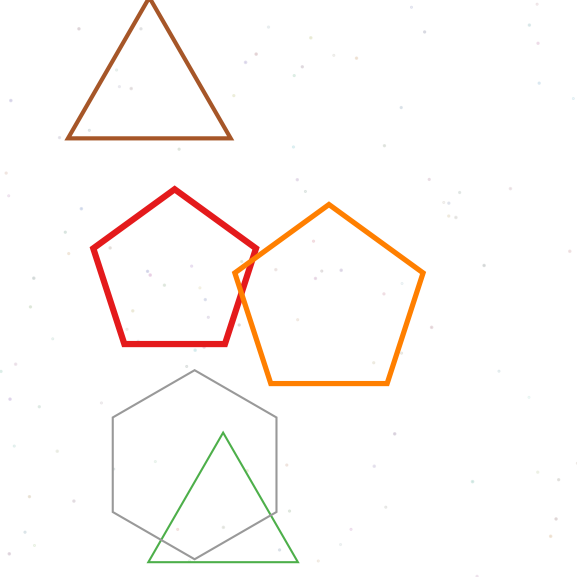[{"shape": "pentagon", "thickness": 3, "radius": 0.74, "center": [0.302, 0.523]}, {"shape": "triangle", "thickness": 1, "radius": 0.75, "center": [0.386, 0.1]}, {"shape": "pentagon", "thickness": 2.5, "radius": 0.86, "center": [0.57, 0.474]}, {"shape": "triangle", "thickness": 2, "radius": 0.81, "center": [0.259, 0.841]}, {"shape": "hexagon", "thickness": 1, "radius": 0.82, "center": [0.337, 0.194]}]